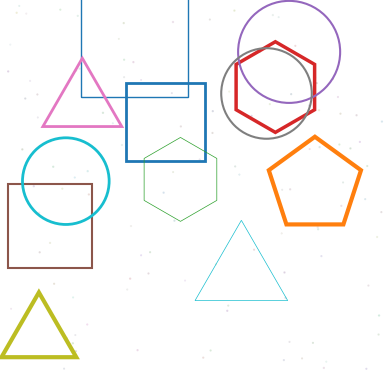[{"shape": "square", "thickness": 1, "radius": 0.7, "center": [0.35, 0.886]}, {"shape": "square", "thickness": 2, "radius": 0.51, "center": [0.43, 0.683]}, {"shape": "pentagon", "thickness": 3, "radius": 0.63, "center": [0.818, 0.519]}, {"shape": "hexagon", "thickness": 0.5, "radius": 0.54, "center": [0.469, 0.534]}, {"shape": "hexagon", "thickness": 2.5, "radius": 0.59, "center": [0.715, 0.774]}, {"shape": "circle", "thickness": 1.5, "radius": 0.66, "center": [0.751, 0.865]}, {"shape": "square", "thickness": 1.5, "radius": 0.55, "center": [0.129, 0.412]}, {"shape": "triangle", "thickness": 2, "radius": 0.59, "center": [0.214, 0.73]}, {"shape": "circle", "thickness": 1.5, "radius": 0.59, "center": [0.692, 0.757]}, {"shape": "triangle", "thickness": 3, "radius": 0.56, "center": [0.101, 0.128]}, {"shape": "circle", "thickness": 2, "radius": 0.56, "center": [0.171, 0.53]}, {"shape": "triangle", "thickness": 0.5, "radius": 0.69, "center": [0.627, 0.289]}]